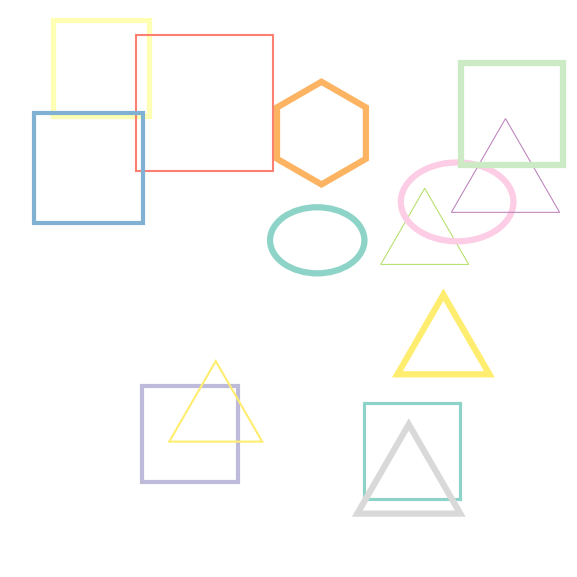[{"shape": "oval", "thickness": 3, "radius": 0.41, "center": [0.549, 0.583]}, {"shape": "square", "thickness": 1.5, "radius": 0.41, "center": [0.713, 0.218]}, {"shape": "square", "thickness": 2.5, "radius": 0.42, "center": [0.175, 0.882]}, {"shape": "square", "thickness": 2, "radius": 0.42, "center": [0.33, 0.248]}, {"shape": "square", "thickness": 1, "radius": 0.59, "center": [0.354, 0.821]}, {"shape": "square", "thickness": 2, "radius": 0.47, "center": [0.153, 0.708]}, {"shape": "hexagon", "thickness": 3, "radius": 0.44, "center": [0.557, 0.769]}, {"shape": "triangle", "thickness": 0.5, "radius": 0.44, "center": [0.735, 0.585]}, {"shape": "oval", "thickness": 3, "radius": 0.49, "center": [0.792, 0.65]}, {"shape": "triangle", "thickness": 3, "radius": 0.52, "center": [0.708, 0.161]}, {"shape": "triangle", "thickness": 0.5, "radius": 0.54, "center": [0.875, 0.686]}, {"shape": "square", "thickness": 3, "radius": 0.44, "center": [0.887, 0.801]}, {"shape": "triangle", "thickness": 1, "radius": 0.46, "center": [0.374, 0.281]}, {"shape": "triangle", "thickness": 3, "radius": 0.46, "center": [0.768, 0.397]}]